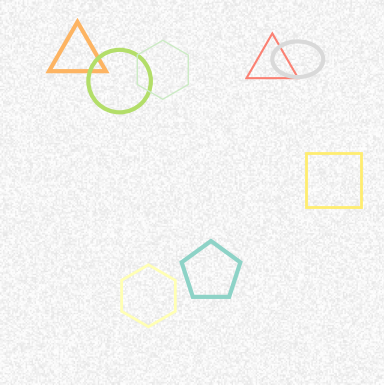[{"shape": "pentagon", "thickness": 3, "radius": 0.4, "center": [0.548, 0.294]}, {"shape": "hexagon", "thickness": 2, "radius": 0.4, "center": [0.386, 0.232]}, {"shape": "triangle", "thickness": 1.5, "radius": 0.39, "center": [0.707, 0.836]}, {"shape": "triangle", "thickness": 3, "radius": 0.43, "center": [0.201, 0.858]}, {"shape": "circle", "thickness": 3, "radius": 0.41, "center": [0.311, 0.789]}, {"shape": "oval", "thickness": 3, "radius": 0.33, "center": [0.773, 0.846]}, {"shape": "hexagon", "thickness": 1, "radius": 0.38, "center": [0.423, 0.819]}, {"shape": "square", "thickness": 2, "radius": 0.36, "center": [0.865, 0.532]}]